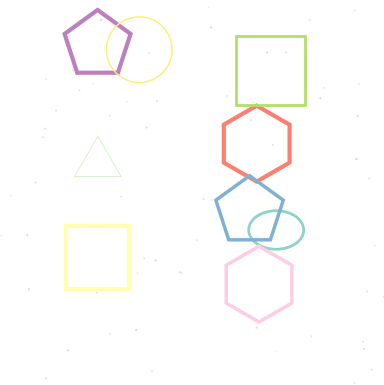[{"shape": "oval", "thickness": 2, "radius": 0.36, "center": [0.717, 0.403]}, {"shape": "square", "thickness": 3, "radius": 0.41, "center": [0.253, 0.331]}, {"shape": "hexagon", "thickness": 3, "radius": 0.49, "center": [0.667, 0.627]}, {"shape": "pentagon", "thickness": 2.5, "radius": 0.46, "center": [0.648, 0.452]}, {"shape": "square", "thickness": 2, "radius": 0.45, "center": [0.702, 0.816]}, {"shape": "hexagon", "thickness": 2.5, "radius": 0.49, "center": [0.673, 0.262]}, {"shape": "pentagon", "thickness": 3, "radius": 0.45, "center": [0.253, 0.884]}, {"shape": "triangle", "thickness": 0.5, "radius": 0.35, "center": [0.254, 0.576]}, {"shape": "circle", "thickness": 1, "radius": 0.43, "center": [0.362, 0.871]}]